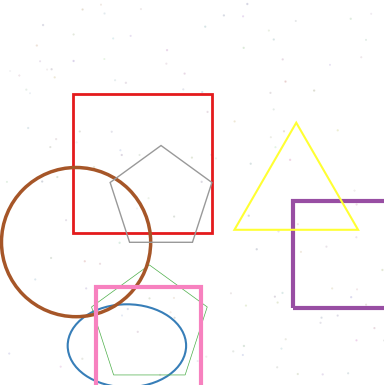[{"shape": "square", "thickness": 2, "radius": 0.9, "center": [0.371, 0.575]}, {"shape": "oval", "thickness": 1.5, "radius": 0.77, "center": [0.33, 0.102]}, {"shape": "pentagon", "thickness": 0.5, "radius": 0.79, "center": [0.388, 0.154]}, {"shape": "square", "thickness": 3, "radius": 0.7, "center": [0.9, 0.34]}, {"shape": "triangle", "thickness": 1.5, "radius": 0.93, "center": [0.769, 0.496]}, {"shape": "circle", "thickness": 2.5, "radius": 0.97, "center": [0.198, 0.371]}, {"shape": "square", "thickness": 3, "radius": 0.68, "center": [0.386, 0.12]}, {"shape": "pentagon", "thickness": 1, "radius": 0.69, "center": [0.418, 0.483]}]